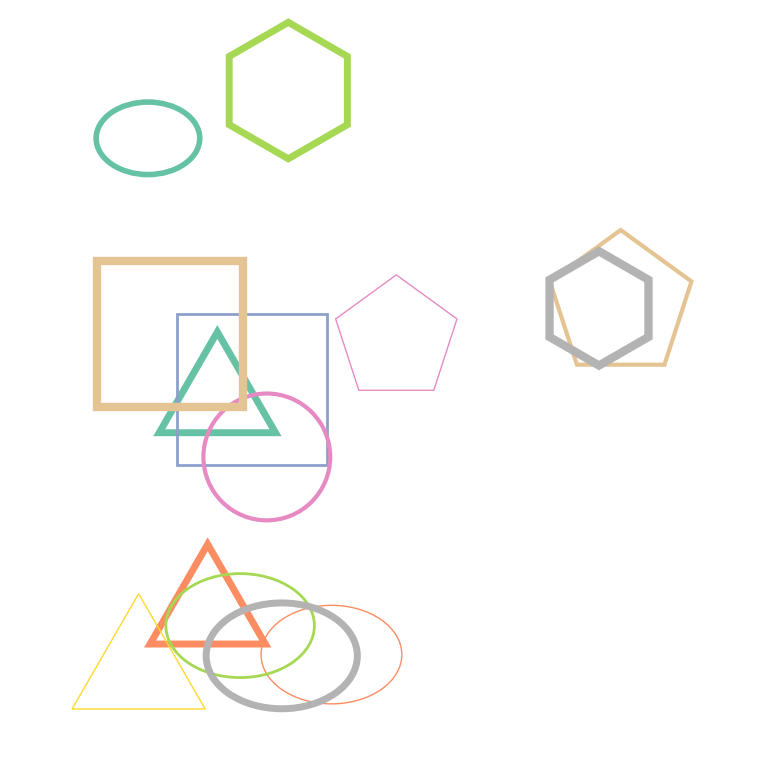[{"shape": "oval", "thickness": 2, "radius": 0.34, "center": [0.192, 0.82]}, {"shape": "triangle", "thickness": 2.5, "radius": 0.44, "center": [0.282, 0.482]}, {"shape": "oval", "thickness": 0.5, "radius": 0.46, "center": [0.43, 0.15]}, {"shape": "triangle", "thickness": 2.5, "radius": 0.43, "center": [0.27, 0.207]}, {"shape": "square", "thickness": 1, "radius": 0.49, "center": [0.327, 0.494]}, {"shape": "pentagon", "thickness": 0.5, "radius": 0.41, "center": [0.515, 0.56]}, {"shape": "circle", "thickness": 1.5, "radius": 0.41, "center": [0.347, 0.407]}, {"shape": "oval", "thickness": 1, "radius": 0.48, "center": [0.312, 0.188]}, {"shape": "hexagon", "thickness": 2.5, "radius": 0.44, "center": [0.374, 0.882]}, {"shape": "triangle", "thickness": 0.5, "radius": 0.5, "center": [0.18, 0.129]}, {"shape": "pentagon", "thickness": 1.5, "radius": 0.48, "center": [0.806, 0.605]}, {"shape": "square", "thickness": 3, "radius": 0.47, "center": [0.221, 0.566]}, {"shape": "hexagon", "thickness": 3, "radius": 0.37, "center": [0.778, 0.6]}, {"shape": "oval", "thickness": 2.5, "radius": 0.49, "center": [0.366, 0.148]}]